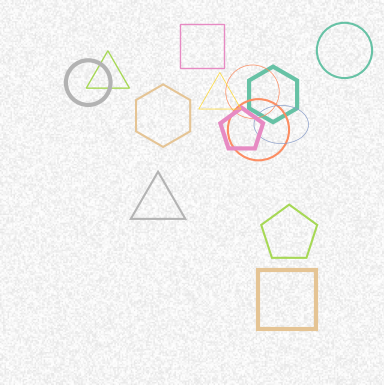[{"shape": "hexagon", "thickness": 3, "radius": 0.36, "center": [0.709, 0.755]}, {"shape": "circle", "thickness": 1.5, "radius": 0.36, "center": [0.895, 0.869]}, {"shape": "circle", "thickness": 0.5, "radius": 0.35, "center": [0.656, 0.762]}, {"shape": "circle", "thickness": 1.5, "radius": 0.4, "center": [0.671, 0.663]}, {"shape": "oval", "thickness": 0.5, "radius": 0.35, "center": [0.731, 0.677]}, {"shape": "square", "thickness": 1, "radius": 0.29, "center": [0.525, 0.881]}, {"shape": "pentagon", "thickness": 3, "radius": 0.29, "center": [0.628, 0.662]}, {"shape": "pentagon", "thickness": 1.5, "radius": 0.38, "center": [0.751, 0.392]}, {"shape": "triangle", "thickness": 1, "radius": 0.32, "center": [0.28, 0.803]}, {"shape": "triangle", "thickness": 0.5, "radius": 0.32, "center": [0.571, 0.748]}, {"shape": "square", "thickness": 3, "radius": 0.38, "center": [0.745, 0.222]}, {"shape": "hexagon", "thickness": 1.5, "radius": 0.41, "center": [0.424, 0.7]}, {"shape": "triangle", "thickness": 1.5, "radius": 0.41, "center": [0.411, 0.472]}, {"shape": "circle", "thickness": 3, "radius": 0.29, "center": [0.229, 0.785]}]